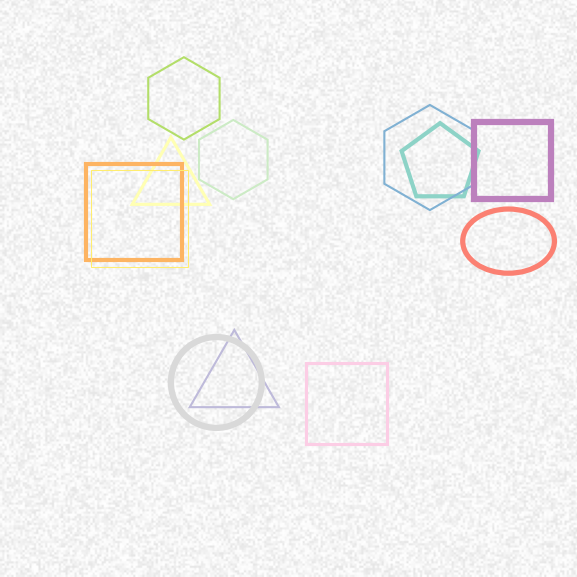[{"shape": "pentagon", "thickness": 2, "radius": 0.35, "center": [0.762, 0.716]}, {"shape": "triangle", "thickness": 1.5, "radius": 0.39, "center": [0.296, 0.684]}, {"shape": "triangle", "thickness": 1, "radius": 0.45, "center": [0.406, 0.339]}, {"shape": "oval", "thickness": 2.5, "radius": 0.4, "center": [0.881, 0.582]}, {"shape": "hexagon", "thickness": 1, "radius": 0.46, "center": [0.744, 0.726]}, {"shape": "square", "thickness": 2, "radius": 0.41, "center": [0.232, 0.632]}, {"shape": "hexagon", "thickness": 1, "radius": 0.36, "center": [0.318, 0.829]}, {"shape": "square", "thickness": 1.5, "radius": 0.35, "center": [0.601, 0.3]}, {"shape": "circle", "thickness": 3, "radius": 0.39, "center": [0.375, 0.337]}, {"shape": "square", "thickness": 3, "radius": 0.33, "center": [0.887, 0.721]}, {"shape": "hexagon", "thickness": 1, "radius": 0.34, "center": [0.404, 0.723]}, {"shape": "square", "thickness": 0.5, "radius": 0.42, "center": [0.241, 0.621]}]